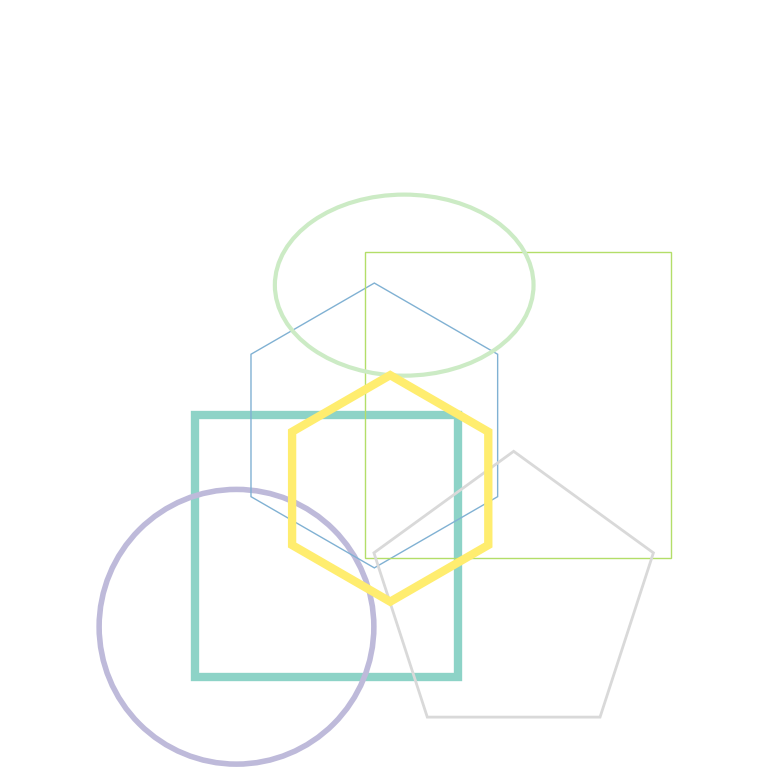[{"shape": "square", "thickness": 3, "radius": 0.85, "center": [0.423, 0.291]}, {"shape": "circle", "thickness": 2, "radius": 0.89, "center": [0.307, 0.186]}, {"shape": "hexagon", "thickness": 0.5, "radius": 0.92, "center": [0.486, 0.447]}, {"shape": "square", "thickness": 0.5, "radius": 0.99, "center": [0.672, 0.474]}, {"shape": "pentagon", "thickness": 1, "radius": 0.95, "center": [0.667, 0.223]}, {"shape": "oval", "thickness": 1.5, "radius": 0.84, "center": [0.525, 0.63]}, {"shape": "hexagon", "thickness": 3, "radius": 0.74, "center": [0.507, 0.366]}]